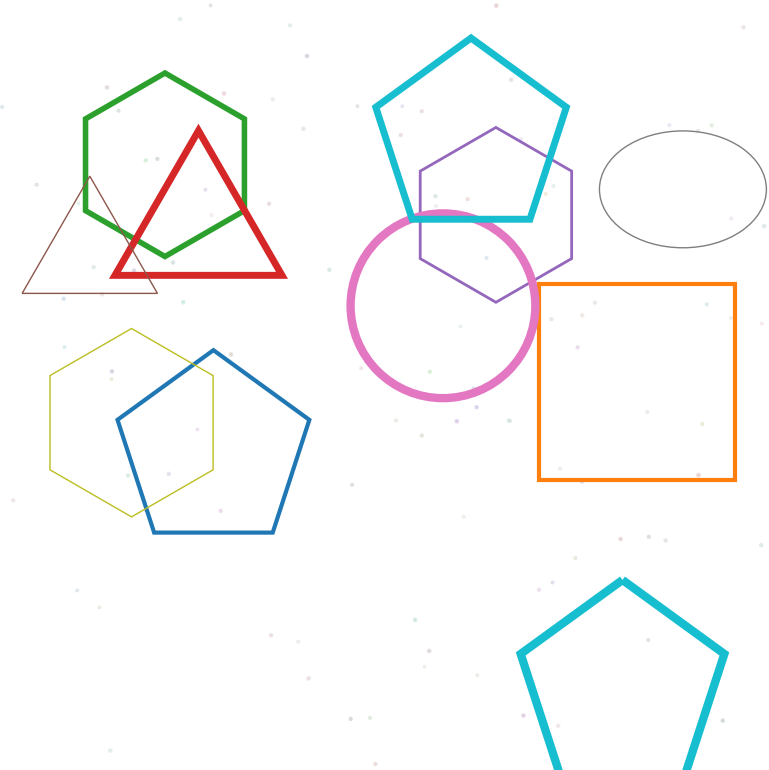[{"shape": "pentagon", "thickness": 1.5, "radius": 0.65, "center": [0.277, 0.414]}, {"shape": "square", "thickness": 1.5, "radius": 0.64, "center": [0.828, 0.504]}, {"shape": "hexagon", "thickness": 2, "radius": 0.6, "center": [0.214, 0.786]}, {"shape": "triangle", "thickness": 2.5, "radius": 0.63, "center": [0.258, 0.705]}, {"shape": "hexagon", "thickness": 1, "radius": 0.57, "center": [0.644, 0.721]}, {"shape": "triangle", "thickness": 0.5, "radius": 0.51, "center": [0.117, 0.67]}, {"shape": "circle", "thickness": 3, "radius": 0.6, "center": [0.575, 0.603]}, {"shape": "oval", "thickness": 0.5, "radius": 0.54, "center": [0.887, 0.754]}, {"shape": "hexagon", "thickness": 0.5, "radius": 0.61, "center": [0.171, 0.451]}, {"shape": "pentagon", "thickness": 2.5, "radius": 0.65, "center": [0.612, 0.821]}, {"shape": "pentagon", "thickness": 3, "radius": 0.7, "center": [0.808, 0.108]}]